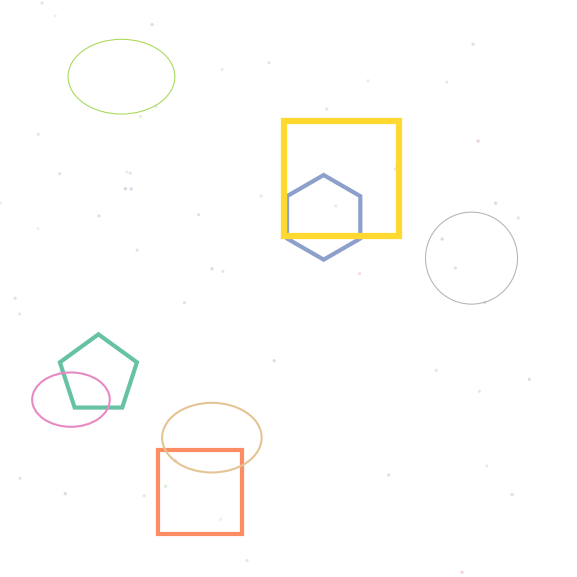[{"shape": "pentagon", "thickness": 2, "radius": 0.35, "center": [0.17, 0.35]}, {"shape": "square", "thickness": 2, "radius": 0.36, "center": [0.346, 0.148]}, {"shape": "hexagon", "thickness": 2, "radius": 0.37, "center": [0.56, 0.623]}, {"shape": "oval", "thickness": 1, "radius": 0.34, "center": [0.123, 0.307]}, {"shape": "oval", "thickness": 0.5, "radius": 0.46, "center": [0.21, 0.866]}, {"shape": "square", "thickness": 3, "radius": 0.5, "center": [0.592, 0.69]}, {"shape": "oval", "thickness": 1, "radius": 0.43, "center": [0.367, 0.241]}, {"shape": "circle", "thickness": 0.5, "radius": 0.4, "center": [0.816, 0.552]}]